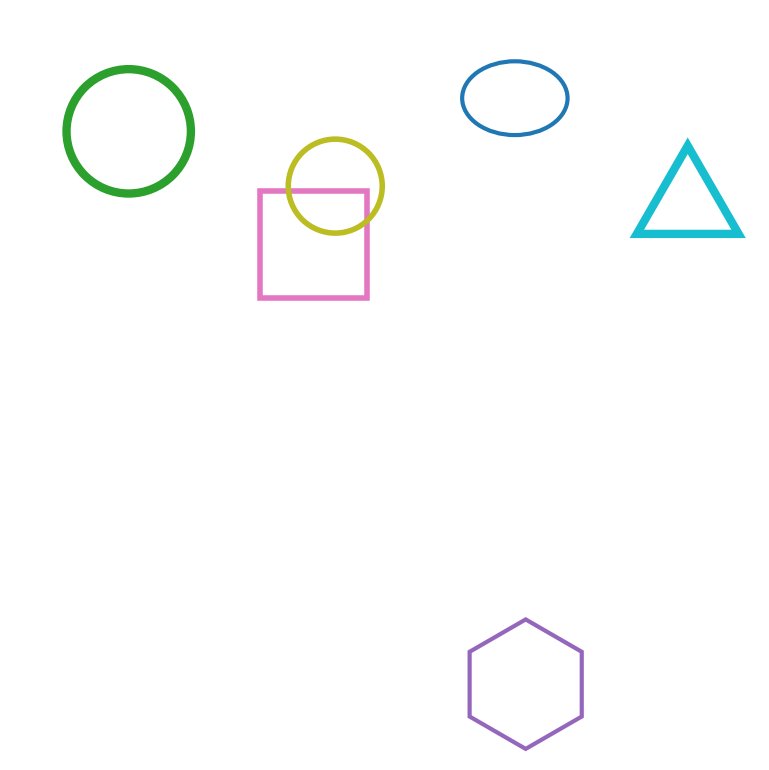[{"shape": "oval", "thickness": 1.5, "radius": 0.34, "center": [0.669, 0.872]}, {"shape": "circle", "thickness": 3, "radius": 0.4, "center": [0.167, 0.829]}, {"shape": "hexagon", "thickness": 1.5, "radius": 0.42, "center": [0.683, 0.111]}, {"shape": "square", "thickness": 2, "radius": 0.35, "center": [0.407, 0.683]}, {"shape": "circle", "thickness": 2, "radius": 0.31, "center": [0.435, 0.758]}, {"shape": "triangle", "thickness": 3, "radius": 0.38, "center": [0.893, 0.734]}]